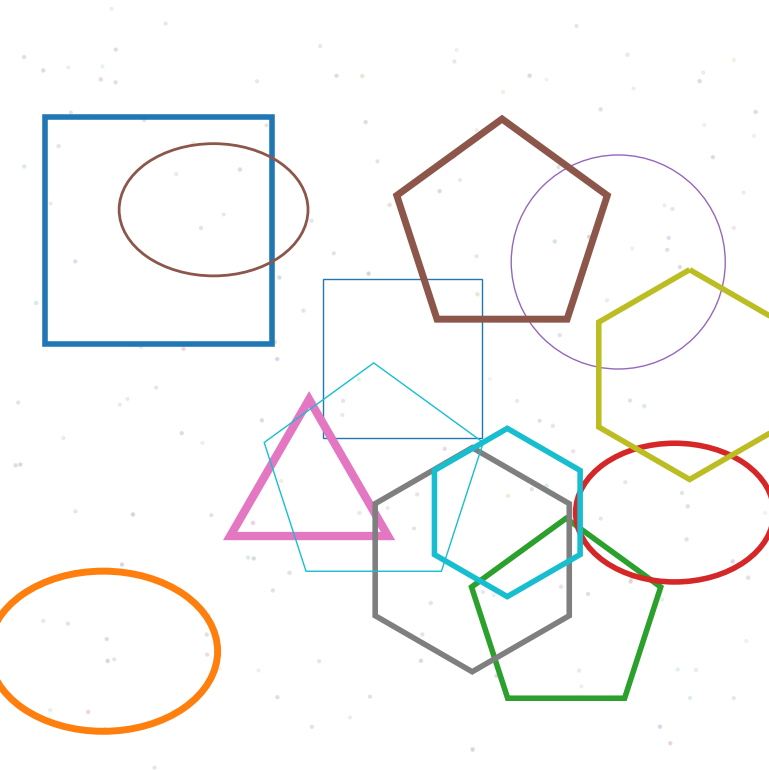[{"shape": "square", "thickness": 2, "radius": 0.74, "center": [0.205, 0.7]}, {"shape": "square", "thickness": 0.5, "radius": 0.52, "center": [0.523, 0.535]}, {"shape": "oval", "thickness": 2.5, "radius": 0.74, "center": [0.134, 0.154]}, {"shape": "pentagon", "thickness": 2, "radius": 0.65, "center": [0.735, 0.198]}, {"shape": "oval", "thickness": 2, "radius": 0.64, "center": [0.876, 0.334]}, {"shape": "circle", "thickness": 0.5, "radius": 0.69, "center": [0.803, 0.66]}, {"shape": "oval", "thickness": 1, "radius": 0.61, "center": [0.277, 0.728]}, {"shape": "pentagon", "thickness": 2.5, "radius": 0.72, "center": [0.652, 0.702]}, {"shape": "triangle", "thickness": 3, "radius": 0.59, "center": [0.401, 0.363]}, {"shape": "hexagon", "thickness": 2, "radius": 0.73, "center": [0.613, 0.273]}, {"shape": "hexagon", "thickness": 2, "radius": 0.68, "center": [0.896, 0.514]}, {"shape": "pentagon", "thickness": 0.5, "radius": 0.75, "center": [0.485, 0.379]}, {"shape": "hexagon", "thickness": 2, "radius": 0.55, "center": [0.659, 0.334]}]